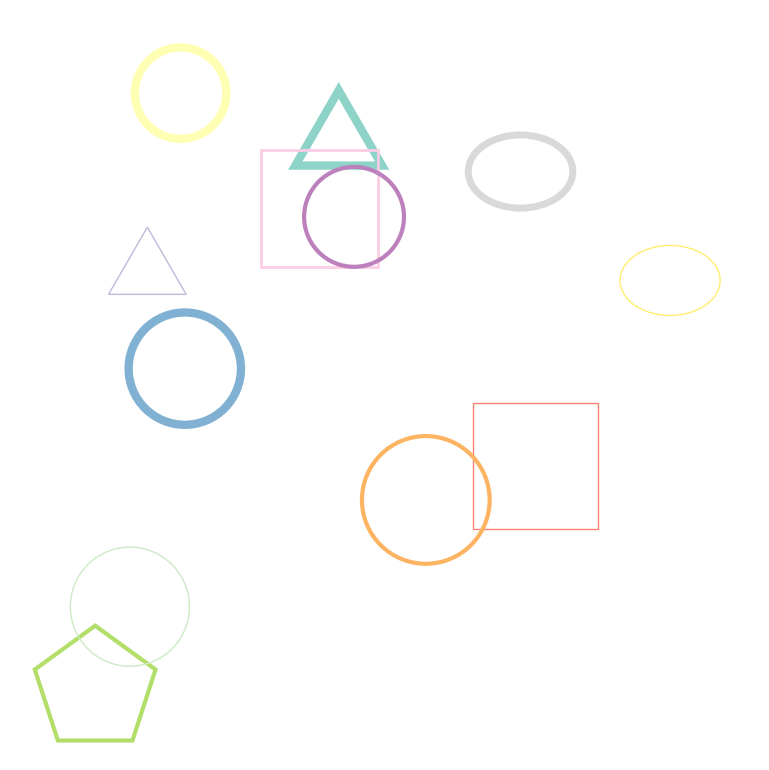[{"shape": "triangle", "thickness": 3, "radius": 0.33, "center": [0.44, 0.817]}, {"shape": "circle", "thickness": 3, "radius": 0.3, "center": [0.235, 0.879]}, {"shape": "triangle", "thickness": 0.5, "radius": 0.29, "center": [0.191, 0.647]}, {"shape": "square", "thickness": 0.5, "radius": 0.41, "center": [0.696, 0.395]}, {"shape": "circle", "thickness": 3, "radius": 0.36, "center": [0.24, 0.521]}, {"shape": "circle", "thickness": 1.5, "radius": 0.41, "center": [0.553, 0.351]}, {"shape": "pentagon", "thickness": 1.5, "radius": 0.41, "center": [0.124, 0.105]}, {"shape": "square", "thickness": 1, "radius": 0.38, "center": [0.415, 0.729]}, {"shape": "oval", "thickness": 2.5, "radius": 0.34, "center": [0.676, 0.777]}, {"shape": "circle", "thickness": 1.5, "radius": 0.32, "center": [0.46, 0.718]}, {"shape": "circle", "thickness": 0.5, "radius": 0.39, "center": [0.169, 0.212]}, {"shape": "oval", "thickness": 0.5, "radius": 0.32, "center": [0.87, 0.636]}]